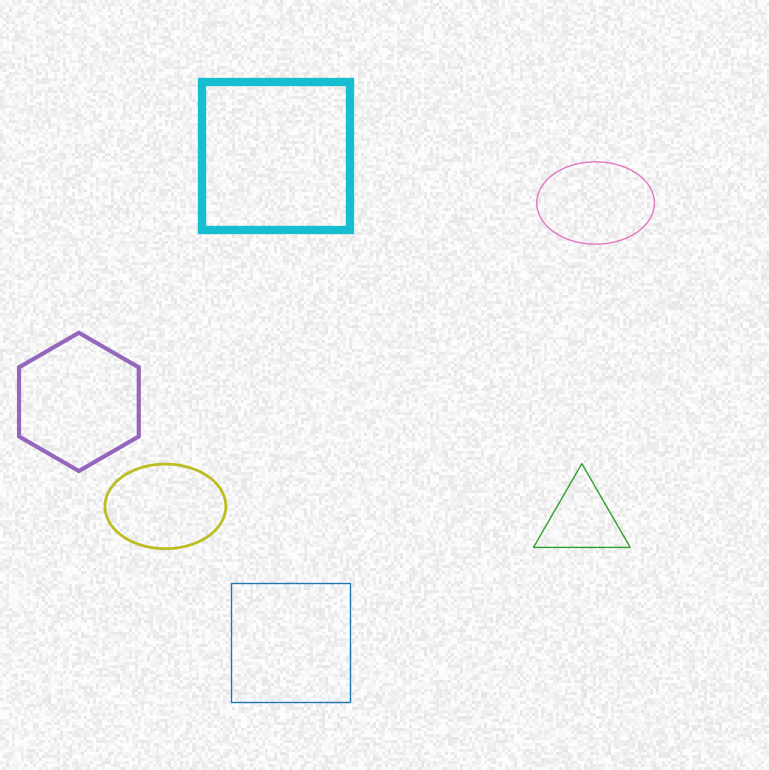[{"shape": "square", "thickness": 0.5, "radius": 0.39, "center": [0.377, 0.165]}, {"shape": "triangle", "thickness": 0.5, "radius": 0.36, "center": [0.756, 0.325]}, {"shape": "hexagon", "thickness": 1.5, "radius": 0.45, "center": [0.102, 0.478]}, {"shape": "oval", "thickness": 0.5, "radius": 0.38, "center": [0.773, 0.736]}, {"shape": "oval", "thickness": 1, "radius": 0.39, "center": [0.215, 0.342]}, {"shape": "square", "thickness": 3, "radius": 0.48, "center": [0.358, 0.798]}]